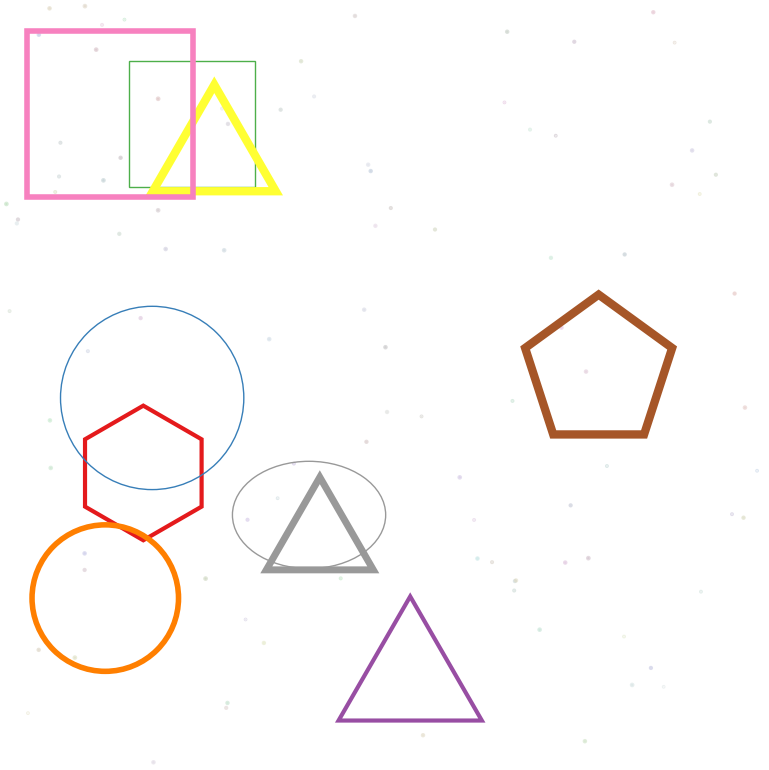[{"shape": "hexagon", "thickness": 1.5, "radius": 0.44, "center": [0.186, 0.386]}, {"shape": "circle", "thickness": 0.5, "radius": 0.6, "center": [0.198, 0.483]}, {"shape": "square", "thickness": 0.5, "radius": 0.41, "center": [0.249, 0.839]}, {"shape": "triangle", "thickness": 1.5, "radius": 0.54, "center": [0.533, 0.118]}, {"shape": "circle", "thickness": 2, "radius": 0.48, "center": [0.137, 0.223]}, {"shape": "triangle", "thickness": 3, "radius": 0.46, "center": [0.278, 0.798]}, {"shape": "pentagon", "thickness": 3, "radius": 0.5, "center": [0.777, 0.517]}, {"shape": "square", "thickness": 2, "radius": 0.54, "center": [0.143, 0.852]}, {"shape": "triangle", "thickness": 2.5, "radius": 0.4, "center": [0.415, 0.3]}, {"shape": "oval", "thickness": 0.5, "radius": 0.5, "center": [0.401, 0.331]}]